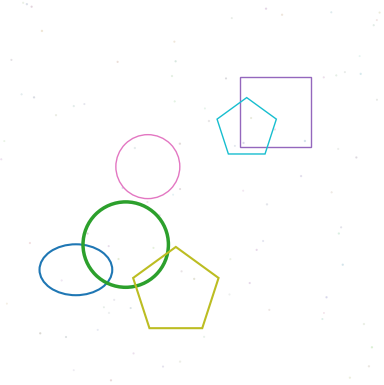[{"shape": "oval", "thickness": 1.5, "radius": 0.47, "center": [0.197, 0.299]}, {"shape": "circle", "thickness": 2.5, "radius": 0.55, "center": [0.327, 0.365]}, {"shape": "square", "thickness": 1, "radius": 0.46, "center": [0.716, 0.709]}, {"shape": "circle", "thickness": 1, "radius": 0.42, "center": [0.384, 0.567]}, {"shape": "pentagon", "thickness": 1.5, "radius": 0.58, "center": [0.457, 0.242]}, {"shape": "pentagon", "thickness": 1, "radius": 0.4, "center": [0.641, 0.666]}]